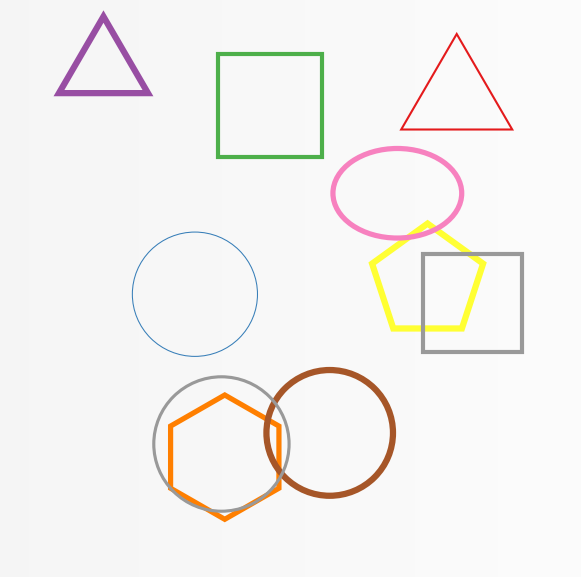[{"shape": "triangle", "thickness": 1, "radius": 0.55, "center": [0.786, 0.83]}, {"shape": "circle", "thickness": 0.5, "radius": 0.54, "center": [0.335, 0.49]}, {"shape": "square", "thickness": 2, "radius": 0.45, "center": [0.464, 0.816]}, {"shape": "triangle", "thickness": 3, "radius": 0.44, "center": [0.178, 0.882]}, {"shape": "hexagon", "thickness": 2.5, "radius": 0.54, "center": [0.387, 0.208]}, {"shape": "pentagon", "thickness": 3, "radius": 0.5, "center": [0.736, 0.512]}, {"shape": "circle", "thickness": 3, "radius": 0.54, "center": [0.567, 0.25]}, {"shape": "oval", "thickness": 2.5, "radius": 0.55, "center": [0.684, 0.664]}, {"shape": "square", "thickness": 2, "radius": 0.43, "center": [0.813, 0.475]}, {"shape": "circle", "thickness": 1.5, "radius": 0.58, "center": [0.381, 0.23]}]